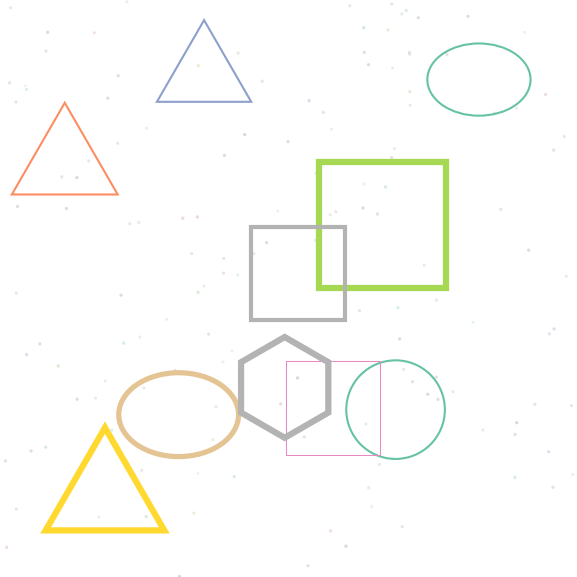[{"shape": "circle", "thickness": 1, "radius": 0.43, "center": [0.685, 0.29]}, {"shape": "oval", "thickness": 1, "radius": 0.45, "center": [0.829, 0.861]}, {"shape": "triangle", "thickness": 1, "radius": 0.53, "center": [0.112, 0.715]}, {"shape": "triangle", "thickness": 1, "radius": 0.47, "center": [0.353, 0.87]}, {"shape": "square", "thickness": 0.5, "radius": 0.41, "center": [0.577, 0.292]}, {"shape": "square", "thickness": 3, "radius": 0.55, "center": [0.663, 0.609]}, {"shape": "triangle", "thickness": 3, "radius": 0.59, "center": [0.182, 0.14]}, {"shape": "oval", "thickness": 2.5, "radius": 0.52, "center": [0.309, 0.281]}, {"shape": "hexagon", "thickness": 3, "radius": 0.44, "center": [0.493, 0.328]}, {"shape": "square", "thickness": 2, "radius": 0.4, "center": [0.516, 0.526]}]